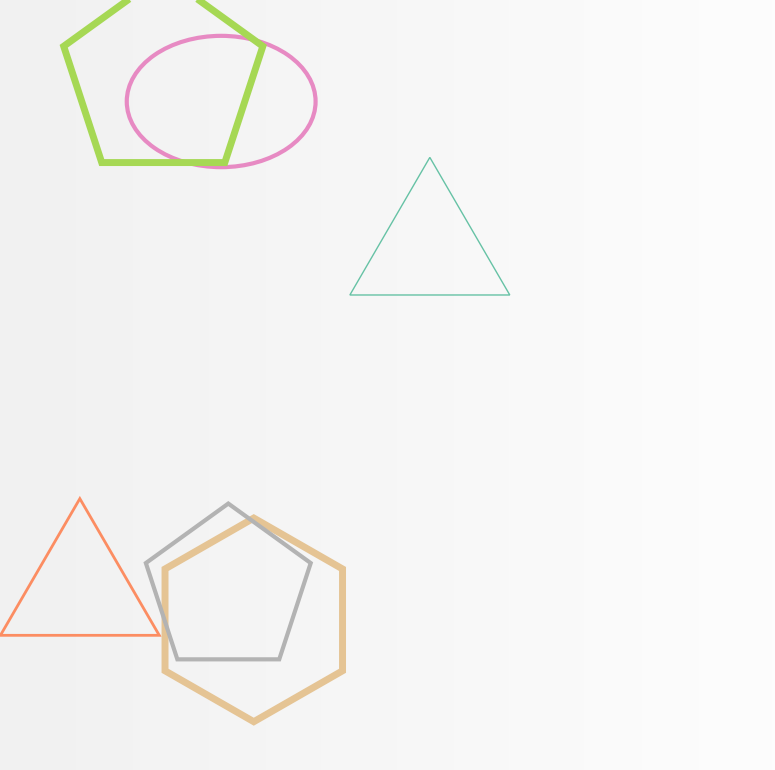[{"shape": "triangle", "thickness": 0.5, "radius": 0.6, "center": [0.555, 0.676]}, {"shape": "triangle", "thickness": 1, "radius": 0.59, "center": [0.103, 0.234]}, {"shape": "oval", "thickness": 1.5, "radius": 0.61, "center": [0.285, 0.868]}, {"shape": "pentagon", "thickness": 2.5, "radius": 0.68, "center": [0.211, 0.898]}, {"shape": "hexagon", "thickness": 2.5, "radius": 0.66, "center": [0.327, 0.195]}, {"shape": "pentagon", "thickness": 1.5, "radius": 0.56, "center": [0.295, 0.234]}]